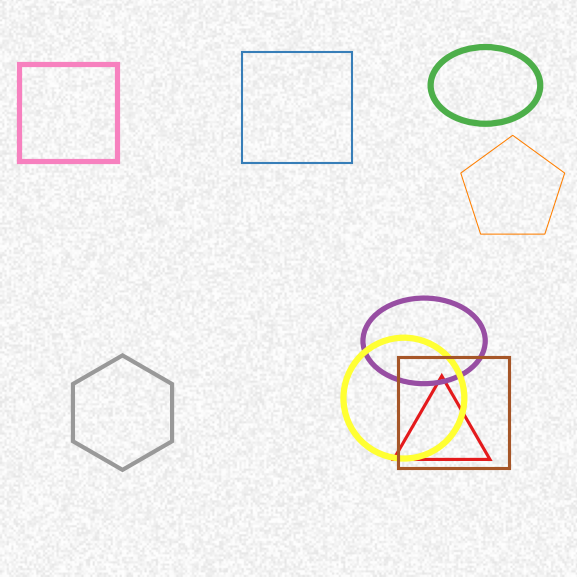[{"shape": "triangle", "thickness": 1.5, "radius": 0.48, "center": [0.765, 0.252]}, {"shape": "square", "thickness": 1, "radius": 0.48, "center": [0.515, 0.813]}, {"shape": "oval", "thickness": 3, "radius": 0.47, "center": [0.841, 0.851]}, {"shape": "oval", "thickness": 2.5, "radius": 0.53, "center": [0.734, 0.409]}, {"shape": "pentagon", "thickness": 0.5, "radius": 0.47, "center": [0.888, 0.67]}, {"shape": "circle", "thickness": 3, "radius": 0.52, "center": [0.699, 0.31]}, {"shape": "square", "thickness": 1.5, "radius": 0.48, "center": [0.786, 0.284]}, {"shape": "square", "thickness": 2.5, "radius": 0.42, "center": [0.118, 0.804]}, {"shape": "hexagon", "thickness": 2, "radius": 0.5, "center": [0.212, 0.285]}]